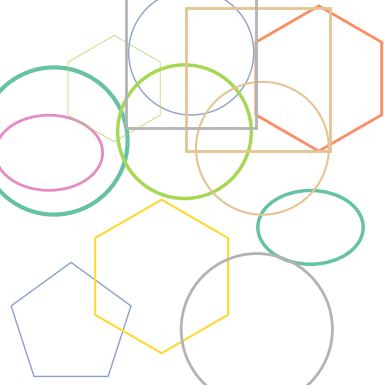[{"shape": "oval", "thickness": 2.5, "radius": 0.68, "center": [0.807, 0.409]}, {"shape": "circle", "thickness": 3, "radius": 0.96, "center": [0.14, 0.634]}, {"shape": "hexagon", "thickness": 2, "radius": 0.94, "center": [0.828, 0.796]}, {"shape": "circle", "thickness": 1, "radius": 0.81, "center": [0.497, 0.864]}, {"shape": "pentagon", "thickness": 1, "radius": 0.82, "center": [0.185, 0.155]}, {"shape": "oval", "thickness": 2, "radius": 0.7, "center": [0.127, 0.603]}, {"shape": "circle", "thickness": 2.5, "radius": 0.87, "center": [0.479, 0.658]}, {"shape": "hexagon", "thickness": 0.5, "radius": 0.69, "center": [0.296, 0.77]}, {"shape": "hexagon", "thickness": 1.5, "radius": 1.0, "center": [0.42, 0.282]}, {"shape": "square", "thickness": 2, "radius": 0.93, "center": [0.67, 0.793]}, {"shape": "circle", "thickness": 1.5, "radius": 0.86, "center": [0.682, 0.615]}, {"shape": "circle", "thickness": 2, "radius": 0.98, "center": [0.667, 0.145]}, {"shape": "square", "thickness": 2, "radius": 0.84, "center": [0.497, 0.837]}]